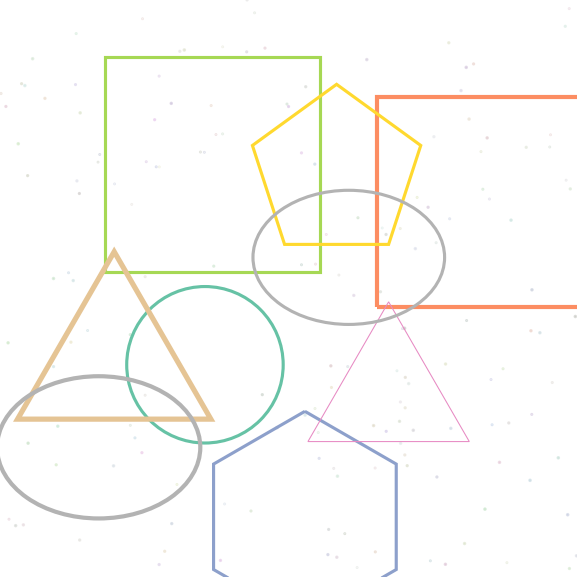[{"shape": "circle", "thickness": 1.5, "radius": 0.68, "center": [0.355, 0.367]}, {"shape": "square", "thickness": 2, "radius": 0.91, "center": [0.835, 0.649]}, {"shape": "hexagon", "thickness": 1.5, "radius": 0.91, "center": [0.528, 0.104]}, {"shape": "triangle", "thickness": 0.5, "radius": 0.81, "center": [0.673, 0.315]}, {"shape": "square", "thickness": 1.5, "radius": 0.93, "center": [0.368, 0.714]}, {"shape": "pentagon", "thickness": 1.5, "radius": 0.77, "center": [0.583, 0.7]}, {"shape": "triangle", "thickness": 2.5, "radius": 0.97, "center": [0.198, 0.37]}, {"shape": "oval", "thickness": 2, "radius": 0.88, "center": [0.171, 0.225]}, {"shape": "oval", "thickness": 1.5, "radius": 0.83, "center": [0.604, 0.553]}]